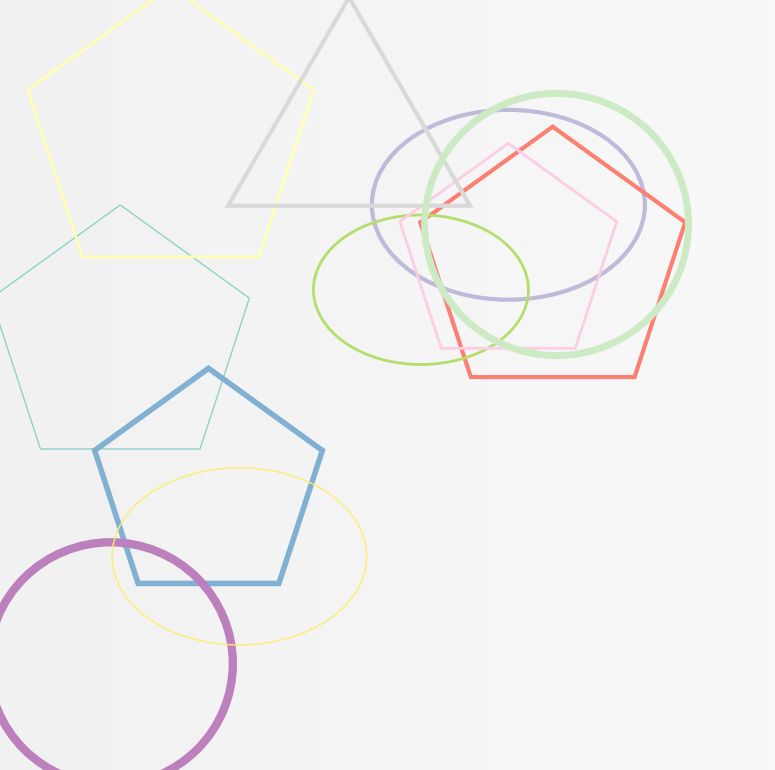[{"shape": "pentagon", "thickness": 0.5, "radius": 0.88, "center": [0.155, 0.559]}, {"shape": "pentagon", "thickness": 1, "radius": 0.97, "center": [0.22, 0.823]}, {"shape": "oval", "thickness": 1.5, "radius": 0.88, "center": [0.656, 0.734]}, {"shape": "pentagon", "thickness": 1.5, "radius": 0.9, "center": [0.713, 0.656]}, {"shape": "pentagon", "thickness": 2, "radius": 0.77, "center": [0.269, 0.367]}, {"shape": "oval", "thickness": 1, "radius": 0.69, "center": [0.543, 0.624]}, {"shape": "pentagon", "thickness": 1, "radius": 0.74, "center": [0.656, 0.667]}, {"shape": "triangle", "thickness": 1.5, "radius": 0.9, "center": [0.45, 0.823]}, {"shape": "circle", "thickness": 3, "radius": 0.79, "center": [0.143, 0.138]}, {"shape": "circle", "thickness": 2.5, "radius": 0.85, "center": [0.718, 0.708]}, {"shape": "oval", "thickness": 0.5, "radius": 0.82, "center": [0.309, 0.277]}]